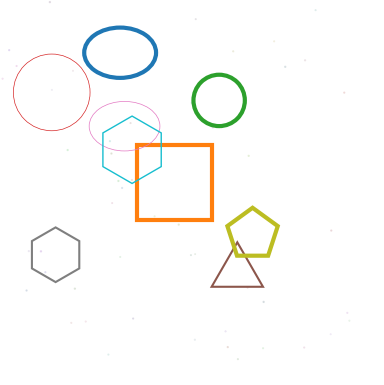[{"shape": "oval", "thickness": 3, "radius": 0.47, "center": [0.312, 0.863]}, {"shape": "square", "thickness": 3, "radius": 0.49, "center": [0.453, 0.526]}, {"shape": "circle", "thickness": 3, "radius": 0.33, "center": [0.569, 0.739]}, {"shape": "circle", "thickness": 0.5, "radius": 0.5, "center": [0.134, 0.76]}, {"shape": "triangle", "thickness": 1.5, "radius": 0.38, "center": [0.616, 0.294]}, {"shape": "oval", "thickness": 0.5, "radius": 0.46, "center": [0.323, 0.672]}, {"shape": "hexagon", "thickness": 1.5, "radius": 0.36, "center": [0.144, 0.338]}, {"shape": "pentagon", "thickness": 3, "radius": 0.34, "center": [0.656, 0.391]}, {"shape": "hexagon", "thickness": 1, "radius": 0.44, "center": [0.343, 0.611]}]